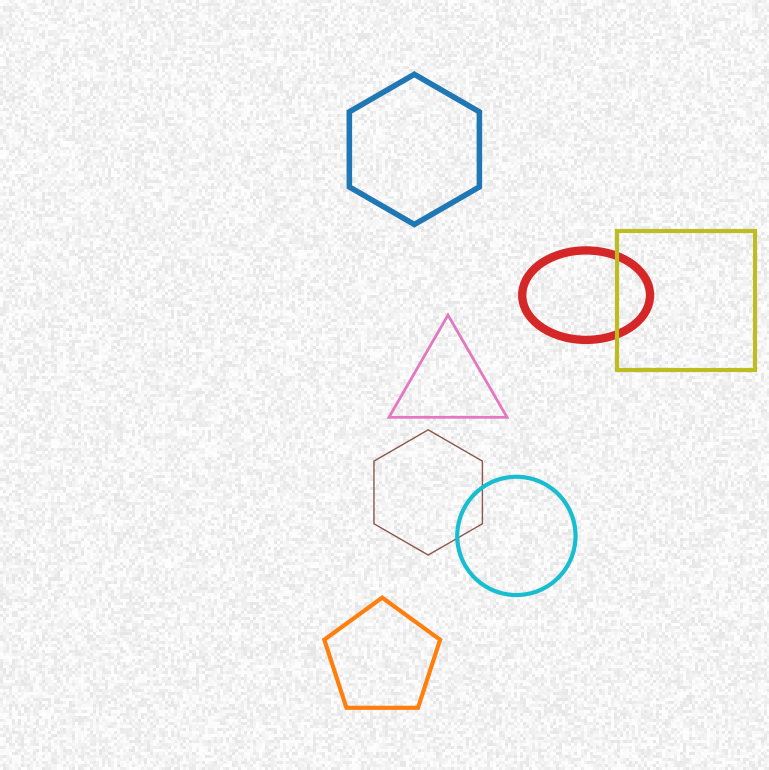[{"shape": "hexagon", "thickness": 2, "radius": 0.49, "center": [0.538, 0.806]}, {"shape": "pentagon", "thickness": 1.5, "radius": 0.4, "center": [0.496, 0.145]}, {"shape": "oval", "thickness": 3, "radius": 0.41, "center": [0.761, 0.617]}, {"shape": "hexagon", "thickness": 0.5, "radius": 0.41, "center": [0.556, 0.36]}, {"shape": "triangle", "thickness": 1, "radius": 0.44, "center": [0.582, 0.502]}, {"shape": "square", "thickness": 1.5, "radius": 0.45, "center": [0.891, 0.61]}, {"shape": "circle", "thickness": 1.5, "radius": 0.38, "center": [0.671, 0.304]}]